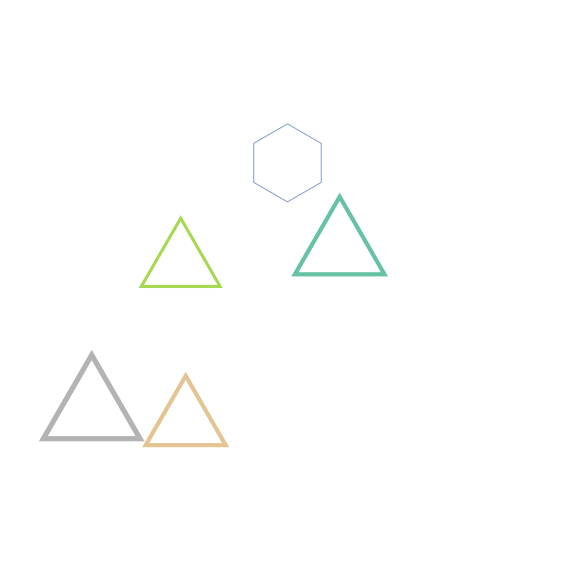[{"shape": "triangle", "thickness": 2, "radius": 0.45, "center": [0.588, 0.569]}, {"shape": "hexagon", "thickness": 0.5, "radius": 0.34, "center": [0.498, 0.717]}, {"shape": "triangle", "thickness": 1.5, "radius": 0.39, "center": [0.313, 0.542]}, {"shape": "triangle", "thickness": 2, "radius": 0.4, "center": [0.322, 0.268]}, {"shape": "triangle", "thickness": 2.5, "radius": 0.48, "center": [0.159, 0.288]}]